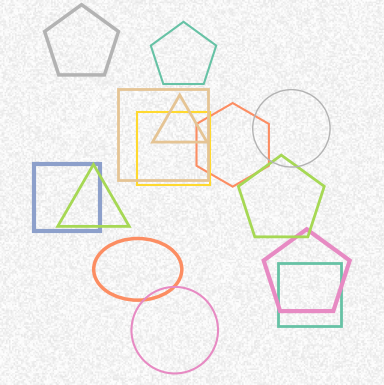[{"shape": "square", "thickness": 2, "radius": 0.41, "center": [0.805, 0.235]}, {"shape": "pentagon", "thickness": 1.5, "radius": 0.45, "center": [0.477, 0.854]}, {"shape": "hexagon", "thickness": 1.5, "radius": 0.54, "center": [0.604, 0.624]}, {"shape": "oval", "thickness": 2.5, "radius": 0.57, "center": [0.358, 0.3]}, {"shape": "square", "thickness": 3, "radius": 0.43, "center": [0.174, 0.488]}, {"shape": "circle", "thickness": 1.5, "radius": 0.56, "center": [0.454, 0.142]}, {"shape": "pentagon", "thickness": 3, "radius": 0.59, "center": [0.797, 0.287]}, {"shape": "triangle", "thickness": 2, "radius": 0.54, "center": [0.243, 0.466]}, {"shape": "pentagon", "thickness": 2, "radius": 0.59, "center": [0.731, 0.48]}, {"shape": "square", "thickness": 1.5, "radius": 0.48, "center": [0.451, 0.615]}, {"shape": "triangle", "thickness": 2, "radius": 0.41, "center": [0.467, 0.672]}, {"shape": "square", "thickness": 2, "radius": 0.59, "center": [0.423, 0.651]}, {"shape": "circle", "thickness": 1, "radius": 0.5, "center": [0.757, 0.667]}, {"shape": "pentagon", "thickness": 2.5, "radius": 0.5, "center": [0.212, 0.887]}]